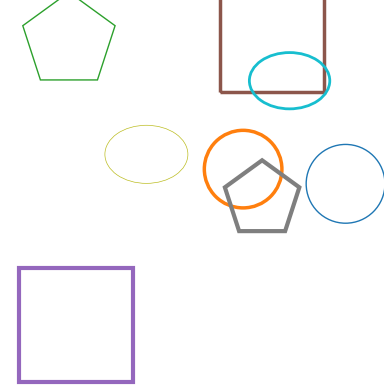[{"shape": "circle", "thickness": 1, "radius": 0.51, "center": [0.898, 0.523]}, {"shape": "circle", "thickness": 2.5, "radius": 0.5, "center": [0.631, 0.561]}, {"shape": "pentagon", "thickness": 1, "radius": 0.63, "center": [0.179, 0.894]}, {"shape": "square", "thickness": 3, "radius": 0.74, "center": [0.198, 0.155]}, {"shape": "square", "thickness": 2.5, "radius": 0.68, "center": [0.707, 0.897]}, {"shape": "pentagon", "thickness": 3, "radius": 0.51, "center": [0.681, 0.482]}, {"shape": "oval", "thickness": 0.5, "radius": 0.54, "center": [0.38, 0.599]}, {"shape": "oval", "thickness": 2, "radius": 0.52, "center": [0.752, 0.79]}]